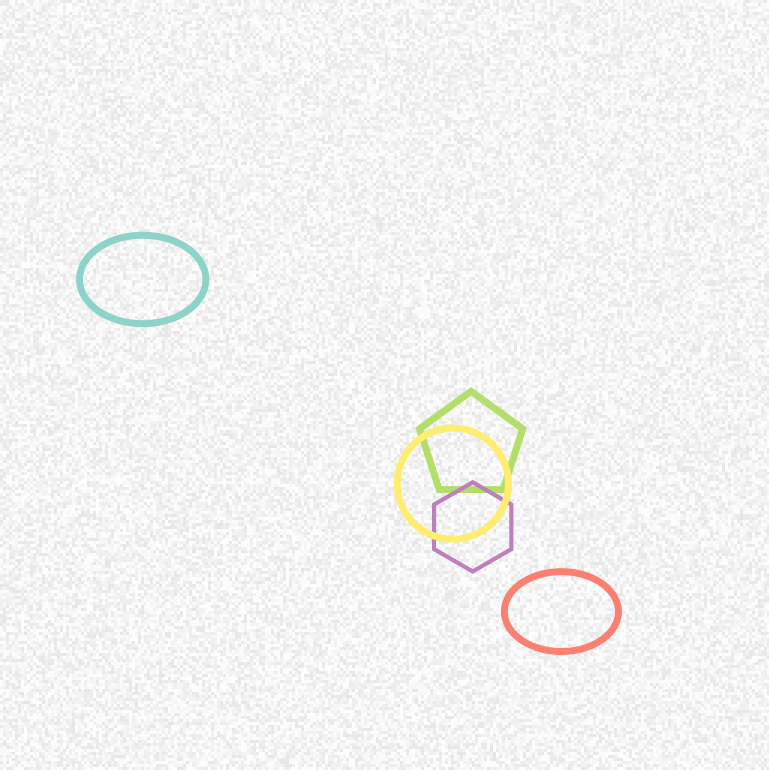[{"shape": "oval", "thickness": 2.5, "radius": 0.41, "center": [0.185, 0.637]}, {"shape": "oval", "thickness": 2.5, "radius": 0.37, "center": [0.729, 0.206]}, {"shape": "pentagon", "thickness": 2.5, "radius": 0.35, "center": [0.612, 0.421]}, {"shape": "hexagon", "thickness": 1.5, "radius": 0.29, "center": [0.614, 0.316]}, {"shape": "circle", "thickness": 2.5, "radius": 0.36, "center": [0.588, 0.372]}]